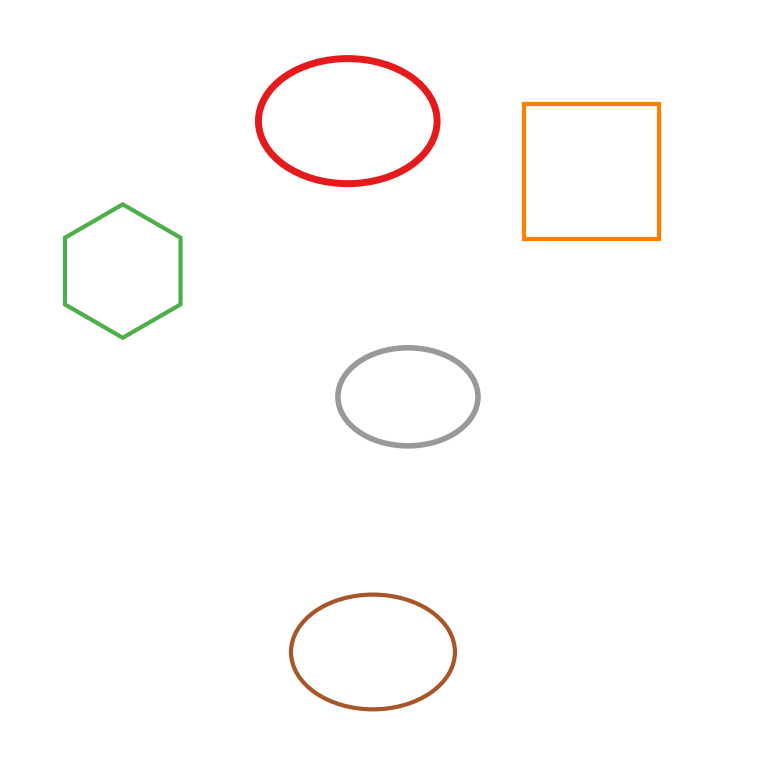[{"shape": "oval", "thickness": 2.5, "radius": 0.58, "center": [0.452, 0.843]}, {"shape": "hexagon", "thickness": 1.5, "radius": 0.43, "center": [0.159, 0.648]}, {"shape": "square", "thickness": 1.5, "radius": 0.44, "center": [0.768, 0.778]}, {"shape": "oval", "thickness": 1.5, "radius": 0.53, "center": [0.484, 0.153]}, {"shape": "oval", "thickness": 2, "radius": 0.45, "center": [0.53, 0.485]}]